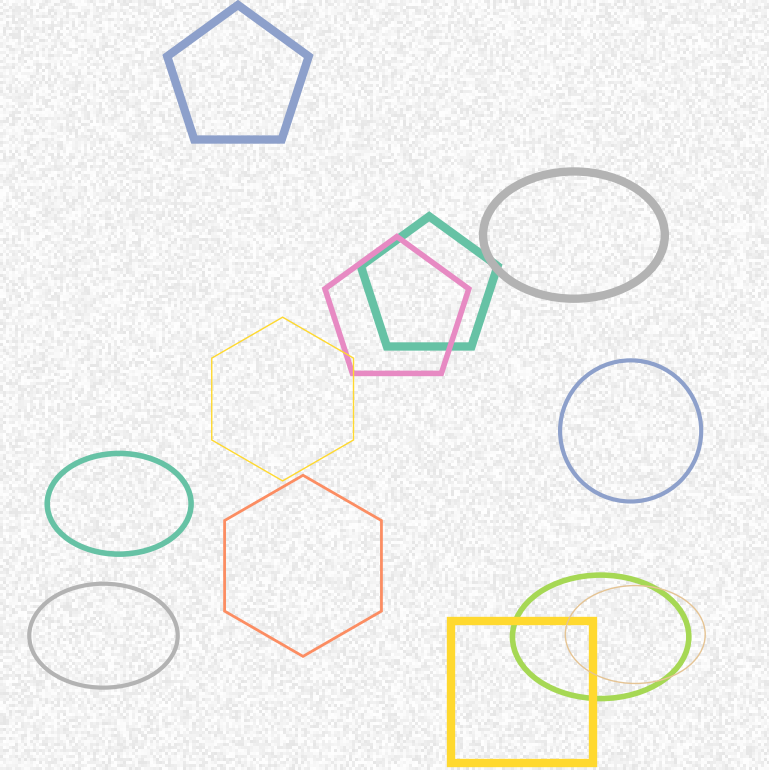[{"shape": "oval", "thickness": 2, "radius": 0.47, "center": [0.155, 0.346]}, {"shape": "pentagon", "thickness": 3, "radius": 0.47, "center": [0.557, 0.626]}, {"shape": "hexagon", "thickness": 1, "radius": 0.59, "center": [0.394, 0.265]}, {"shape": "pentagon", "thickness": 3, "radius": 0.48, "center": [0.309, 0.897]}, {"shape": "circle", "thickness": 1.5, "radius": 0.46, "center": [0.819, 0.44]}, {"shape": "pentagon", "thickness": 2, "radius": 0.49, "center": [0.515, 0.595]}, {"shape": "oval", "thickness": 2, "radius": 0.57, "center": [0.78, 0.173]}, {"shape": "hexagon", "thickness": 0.5, "radius": 0.53, "center": [0.367, 0.482]}, {"shape": "square", "thickness": 3, "radius": 0.46, "center": [0.678, 0.101]}, {"shape": "oval", "thickness": 0.5, "radius": 0.45, "center": [0.825, 0.176]}, {"shape": "oval", "thickness": 3, "radius": 0.59, "center": [0.745, 0.695]}, {"shape": "oval", "thickness": 1.5, "radius": 0.48, "center": [0.134, 0.174]}]